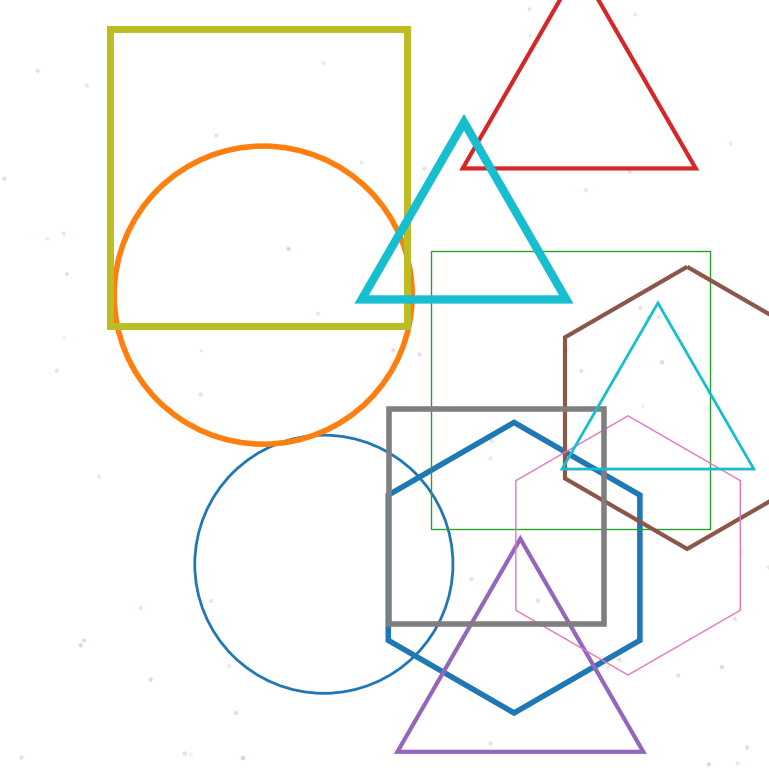[{"shape": "hexagon", "thickness": 2, "radius": 0.94, "center": [0.668, 0.263]}, {"shape": "circle", "thickness": 1, "radius": 0.84, "center": [0.421, 0.267]}, {"shape": "circle", "thickness": 2, "radius": 0.97, "center": [0.342, 0.617]}, {"shape": "square", "thickness": 0.5, "radius": 0.9, "center": [0.741, 0.493]}, {"shape": "triangle", "thickness": 1.5, "radius": 0.87, "center": [0.752, 0.869]}, {"shape": "triangle", "thickness": 1.5, "radius": 0.92, "center": [0.676, 0.116]}, {"shape": "hexagon", "thickness": 1.5, "radius": 0.92, "center": [0.892, 0.47]}, {"shape": "hexagon", "thickness": 0.5, "radius": 0.84, "center": [0.816, 0.292]}, {"shape": "square", "thickness": 2, "radius": 0.7, "center": [0.645, 0.329]}, {"shape": "square", "thickness": 2.5, "radius": 0.96, "center": [0.336, 0.769]}, {"shape": "triangle", "thickness": 1, "radius": 0.72, "center": [0.854, 0.463]}, {"shape": "triangle", "thickness": 3, "radius": 0.77, "center": [0.603, 0.688]}]